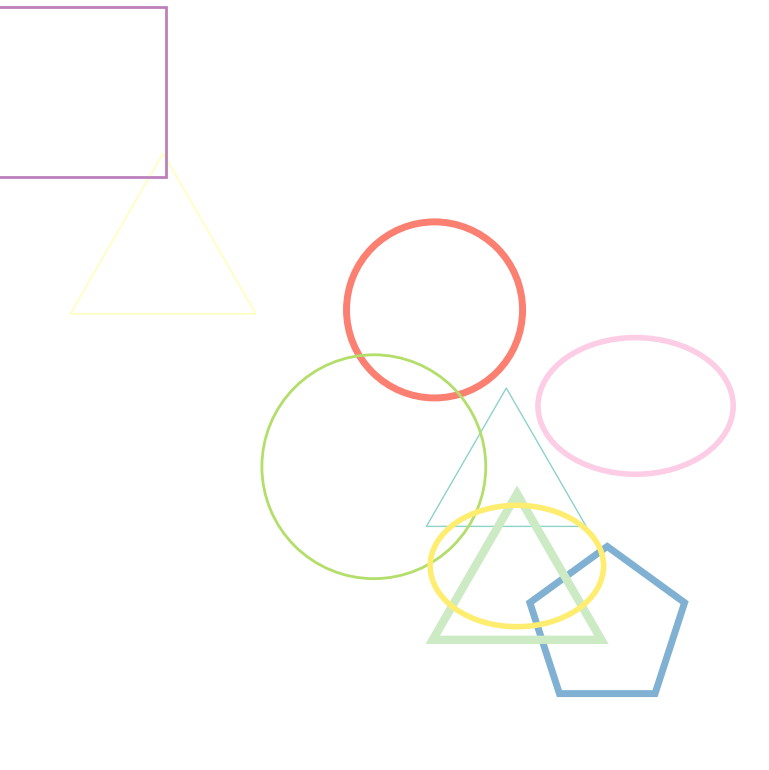[{"shape": "triangle", "thickness": 0.5, "radius": 0.6, "center": [0.658, 0.376]}, {"shape": "triangle", "thickness": 0.5, "radius": 0.7, "center": [0.212, 0.662]}, {"shape": "circle", "thickness": 2.5, "radius": 0.57, "center": [0.564, 0.598]}, {"shape": "pentagon", "thickness": 2.5, "radius": 0.53, "center": [0.789, 0.185]}, {"shape": "circle", "thickness": 1, "radius": 0.73, "center": [0.485, 0.394]}, {"shape": "oval", "thickness": 2, "radius": 0.63, "center": [0.825, 0.473]}, {"shape": "square", "thickness": 1, "radius": 0.55, "center": [0.105, 0.881]}, {"shape": "triangle", "thickness": 3, "radius": 0.63, "center": [0.672, 0.232]}, {"shape": "oval", "thickness": 2, "radius": 0.56, "center": [0.671, 0.265]}]